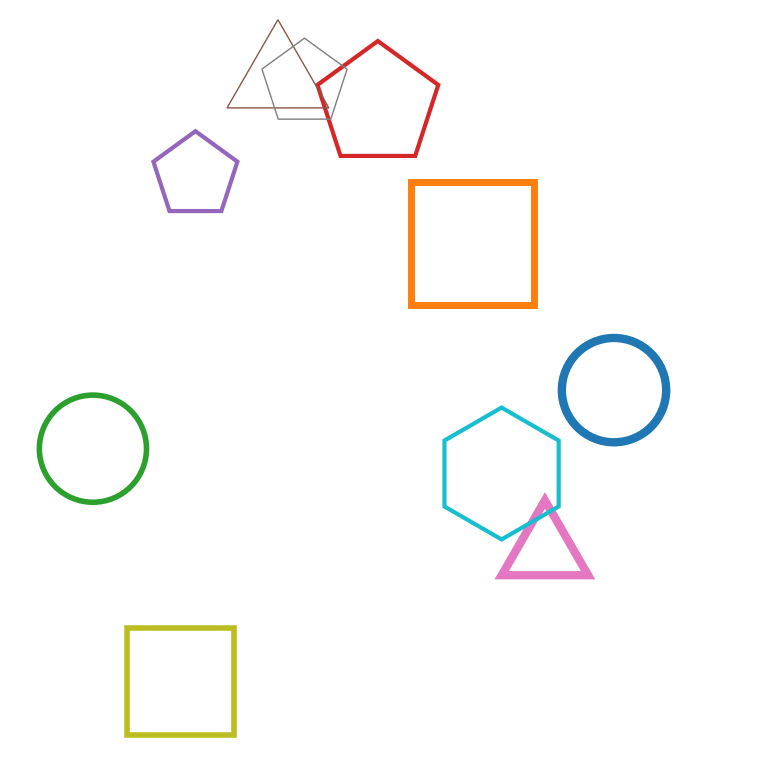[{"shape": "circle", "thickness": 3, "radius": 0.34, "center": [0.797, 0.493]}, {"shape": "square", "thickness": 2.5, "radius": 0.4, "center": [0.614, 0.684]}, {"shape": "circle", "thickness": 2, "radius": 0.35, "center": [0.121, 0.417]}, {"shape": "pentagon", "thickness": 1.5, "radius": 0.41, "center": [0.491, 0.864]}, {"shape": "pentagon", "thickness": 1.5, "radius": 0.29, "center": [0.254, 0.772]}, {"shape": "triangle", "thickness": 0.5, "radius": 0.38, "center": [0.361, 0.898]}, {"shape": "triangle", "thickness": 3, "radius": 0.32, "center": [0.708, 0.285]}, {"shape": "pentagon", "thickness": 0.5, "radius": 0.29, "center": [0.395, 0.892]}, {"shape": "square", "thickness": 2, "radius": 0.35, "center": [0.234, 0.114]}, {"shape": "hexagon", "thickness": 1.5, "radius": 0.43, "center": [0.651, 0.385]}]